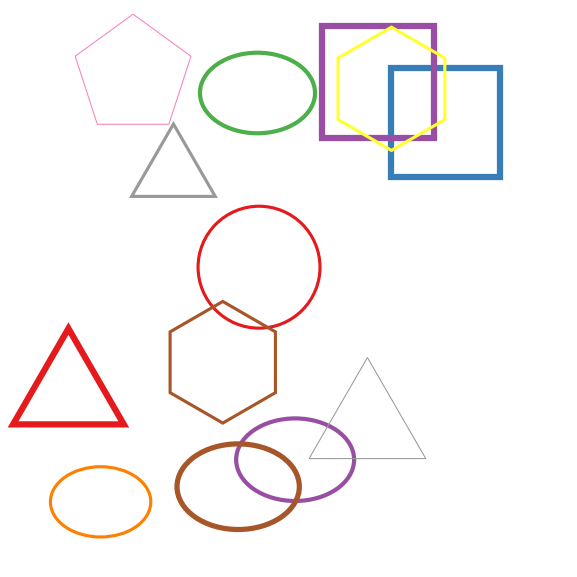[{"shape": "triangle", "thickness": 3, "radius": 0.55, "center": [0.119, 0.32]}, {"shape": "circle", "thickness": 1.5, "radius": 0.53, "center": [0.449, 0.536]}, {"shape": "square", "thickness": 3, "radius": 0.47, "center": [0.771, 0.787]}, {"shape": "oval", "thickness": 2, "radius": 0.5, "center": [0.446, 0.838]}, {"shape": "oval", "thickness": 2, "radius": 0.51, "center": [0.511, 0.203]}, {"shape": "square", "thickness": 3, "radius": 0.49, "center": [0.655, 0.858]}, {"shape": "oval", "thickness": 1.5, "radius": 0.43, "center": [0.174, 0.13]}, {"shape": "hexagon", "thickness": 1.5, "radius": 0.53, "center": [0.678, 0.845]}, {"shape": "hexagon", "thickness": 1.5, "radius": 0.53, "center": [0.386, 0.372]}, {"shape": "oval", "thickness": 2.5, "radius": 0.53, "center": [0.412, 0.156]}, {"shape": "pentagon", "thickness": 0.5, "radius": 0.53, "center": [0.23, 0.869]}, {"shape": "triangle", "thickness": 0.5, "radius": 0.58, "center": [0.636, 0.263]}, {"shape": "triangle", "thickness": 1.5, "radius": 0.42, "center": [0.3, 0.701]}]